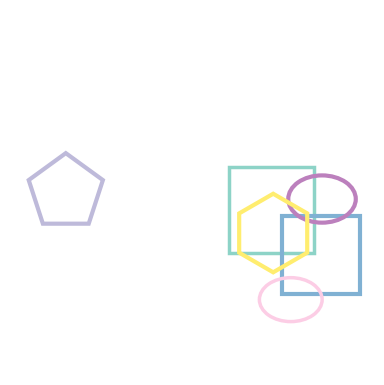[{"shape": "square", "thickness": 2.5, "radius": 0.56, "center": [0.705, 0.455]}, {"shape": "pentagon", "thickness": 3, "radius": 0.51, "center": [0.171, 0.501]}, {"shape": "square", "thickness": 3, "radius": 0.51, "center": [0.833, 0.337]}, {"shape": "oval", "thickness": 2.5, "radius": 0.41, "center": [0.755, 0.222]}, {"shape": "oval", "thickness": 3, "radius": 0.44, "center": [0.836, 0.483]}, {"shape": "hexagon", "thickness": 3, "radius": 0.51, "center": [0.71, 0.395]}]